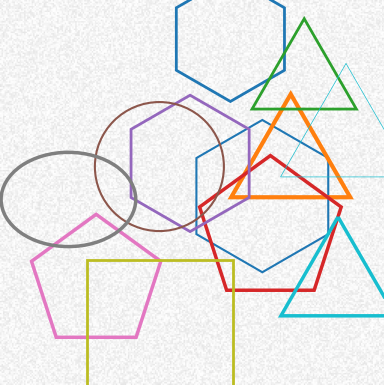[{"shape": "hexagon", "thickness": 2, "radius": 0.81, "center": [0.598, 0.899]}, {"shape": "hexagon", "thickness": 1.5, "radius": 0.99, "center": [0.681, 0.491]}, {"shape": "triangle", "thickness": 3, "radius": 0.89, "center": [0.755, 0.577]}, {"shape": "triangle", "thickness": 2, "radius": 0.78, "center": [0.79, 0.795]}, {"shape": "pentagon", "thickness": 2.5, "radius": 0.97, "center": [0.702, 0.403]}, {"shape": "hexagon", "thickness": 2, "radius": 0.89, "center": [0.494, 0.576]}, {"shape": "circle", "thickness": 1.5, "radius": 0.84, "center": [0.414, 0.567]}, {"shape": "pentagon", "thickness": 2.5, "radius": 0.88, "center": [0.25, 0.267]}, {"shape": "oval", "thickness": 2.5, "radius": 0.87, "center": [0.178, 0.482]}, {"shape": "square", "thickness": 2, "radius": 0.95, "center": [0.416, 0.133]}, {"shape": "triangle", "thickness": 2.5, "radius": 0.86, "center": [0.878, 0.265]}, {"shape": "triangle", "thickness": 0.5, "radius": 0.98, "center": [0.899, 0.639]}]